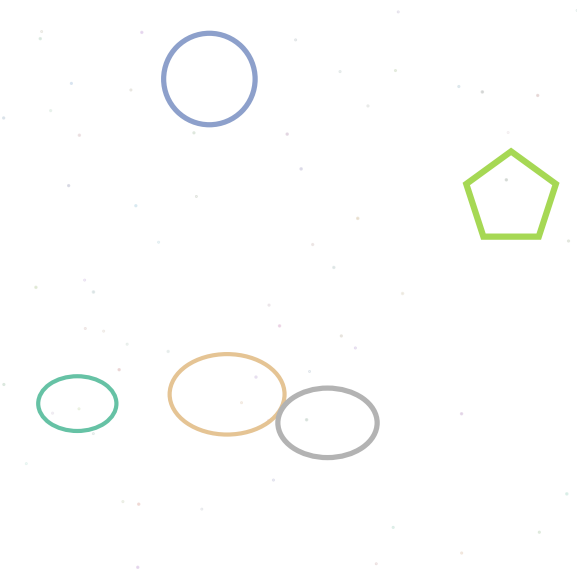[{"shape": "oval", "thickness": 2, "radius": 0.34, "center": [0.134, 0.3]}, {"shape": "circle", "thickness": 2.5, "radius": 0.4, "center": [0.363, 0.862]}, {"shape": "pentagon", "thickness": 3, "radius": 0.41, "center": [0.885, 0.655]}, {"shape": "oval", "thickness": 2, "radius": 0.5, "center": [0.393, 0.316]}, {"shape": "oval", "thickness": 2.5, "radius": 0.43, "center": [0.567, 0.267]}]